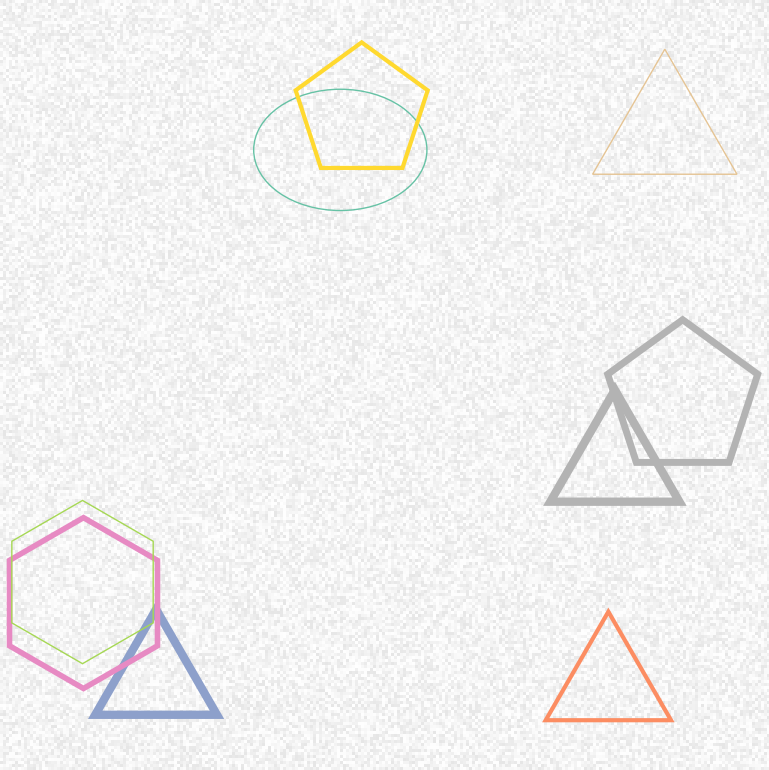[{"shape": "oval", "thickness": 0.5, "radius": 0.56, "center": [0.442, 0.805]}, {"shape": "triangle", "thickness": 1.5, "radius": 0.47, "center": [0.79, 0.112]}, {"shape": "triangle", "thickness": 3, "radius": 0.46, "center": [0.203, 0.117]}, {"shape": "hexagon", "thickness": 2, "radius": 0.55, "center": [0.108, 0.217]}, {"shape": "hexagon", "thickness": 0.5, "radius": 0.53, "center": [0.107, 0.244]}, {"shape": "pentagon", "thickness": 1.5, "radius": 0.45, "center": [0.47, 0.855]}, {"shape": "triangle", "thickness": 0.5, "radius": 0.54, "center": [0.863, 0.828]}, {"shape": "triangle", "thickness": 3, "radius": 0.48, "center": [0.799, 0.397]}, {"shape": "pentagon", "thickness": 2.5, "radius": 0.51, "center": [0.887, 0.482]}]